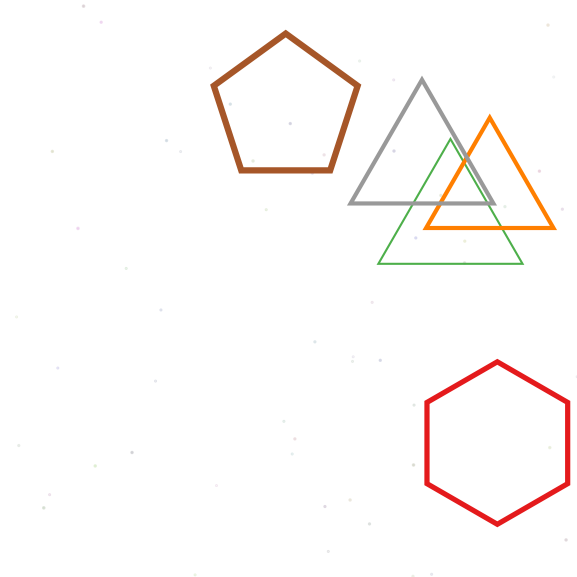[{"shape": "hexagon", "thickness": 2.5, "radius": 0.7, "center": [0.861, 0.232]}, {"shape": "triangle", "thickness": 1, "radius": 0.72, "center": [0.78, 0.614]}, {"shape": "triangle", "thickness": 2, "radius": 0.64, "center": [0.848, 0.668]}, {"shape": "pentagon", "thickness": 3, "radius": 0.65, "center": [0.495, 0.81]}, {"shape": "triangle", "thickness": 2, "radius": 0.71, "center": [0.731, 0.718]}]